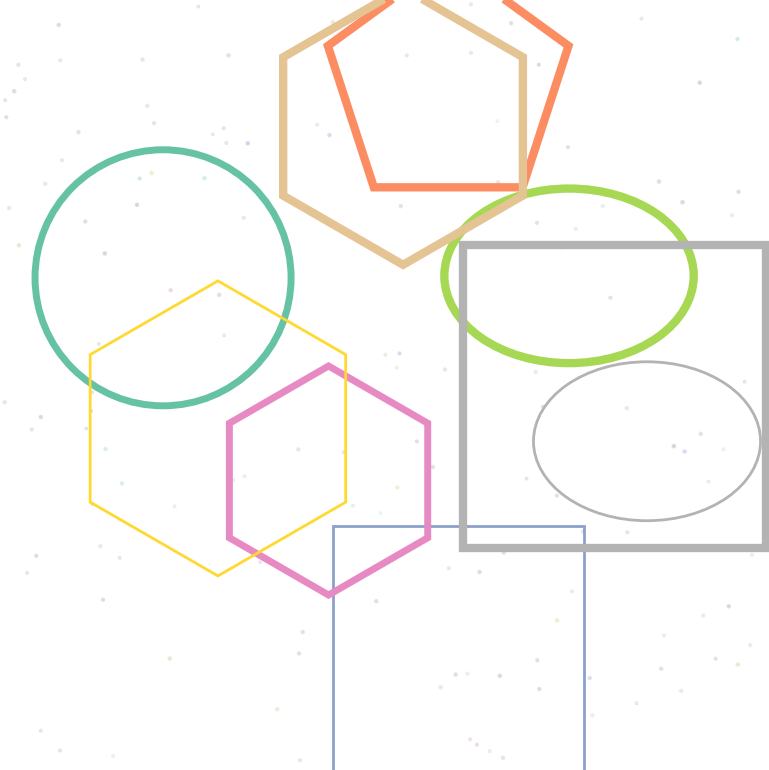[{"shape": "circle", "thickness": 2.5, "radius": 0.83, "center": [0.212, 0.639]}, {"shape": "pentagon", "thickness": 3, "radius": 0.82, "center": [0.582, 0.89]}, {"shape": "square", "thickness": 1, "radius": 0.82, "center": [0.596, 0.154]}, {"shape": "hexagon", "thickness": 2.5, "radius": 0.74, "center": [0.427, 0.376]}, {"shape": "oval", "thickness": 3, "radius": 0.81, "center": [0.739, 0.642]}, {"shape": "hexagon", "thickness": 1, "radius": 0.96, "center": [0.283, 0.444]}, {"shape": "hexagon", "thickness": 3, "radius": 0.9, "center": [0.523, 0.836]}, {"shape": "square", "thickness": 3, "radius": 0.98, "center": [0.798, 0.485]}, {"shape": "oval", "thickness": 1, "radius": 0.74, "center": [0.84, 0.427]}]